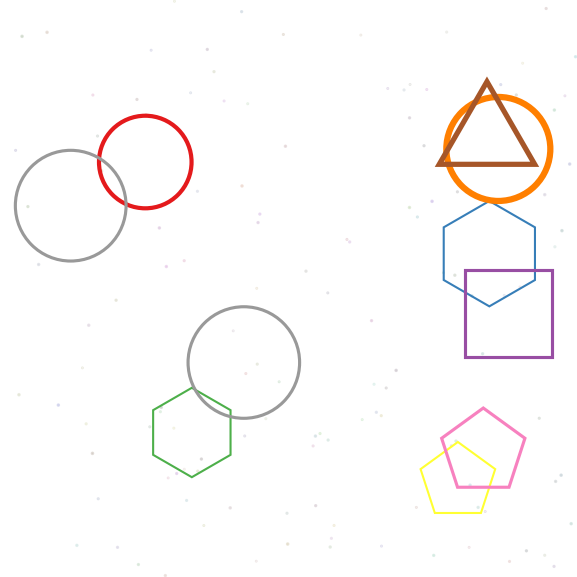[{"shape": "circle", "thickness": 2, "radius": 0.4, "center": [0.252, 0.719]}, {"shape": "hexagon", "thickness": 1, "radius": 0.46, "center": [0.847, 0.56]}, {"shape": "hexagon", "thickness": 1, "radius": 0.39, "center": [0.332, 0.25]}, {"shape": "square", "thickness": 1.5, "radius": 0.38, "center": [0.88, 0.457]}, {"shape": "circle", "thickness": 3, "radius": 0.45, "center": [0.863, 0.741]}, {"shape": "pentagon", "thickness": 1, "radius": 0.34, "center": [0.793, 0.166]}, {"shape": "triangle", "thickness": 2.5, "radius": 0.48, "center": [0.843, 0.762]}, {"shape": "pentagon", "thickness": 1.5, "radius": 0.38, "center": [0.837, 0.217]}, {"shape": "circle", "thickness": 1.5, "radius": 0.48, "center": [0.422, 0.371]}, {"shape": "circle", "thickness": 1.5, "radius": 0.48, "center": [0.122, 0.643]}]